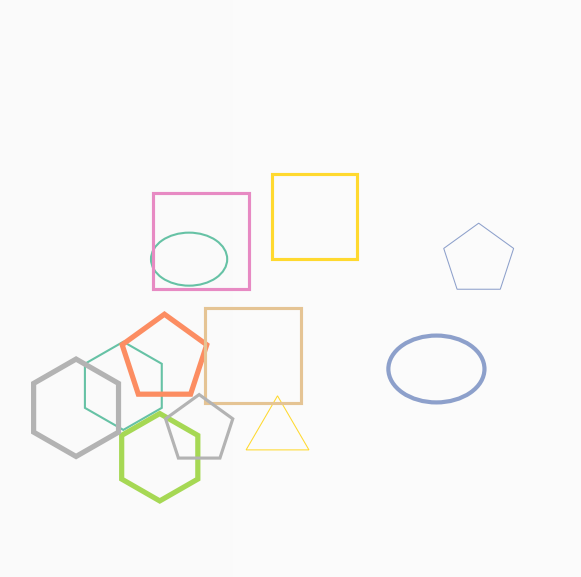[{"shape": "hexagon", "thickness": 1, "radius": 0.38, "center": [0.212, 0.331]}, {"shape": "oval", "thickness": 1, "radius": 0.33, "center": [0.325, 0.55]}, {"shape": "pentagon", "thickness": 2.5, "radius": 0.38, "center": [0.283, 0.378]}, {"shape": "oval", "thickness": 2, "radius": 0.41, "center": [0.751, 0.36]}, {"shape": "pentagon", "thickness": 0.5, "radius": 0.32, "center": [0.824, 0.549]}, {"shape": "square", "thickness": 1.5, "radius": 0.42, "center": [0.346, 0.581]}, {"shape": "hexagon", "thickness": 2.5, "radius": 0.38, "center": [0.275, 0.207]}, {"shape": "triangle", "thickness": 0.5, "radius": 0.31, "center": [0.477, 0.251]}, {"shape": "square", "thickness": 1.5, "radius": 0.37, "center": [0.541, 0.624]}, {"shape": "square", "thickness": 1.5, "radius": 0.41, "center": [0.436, 0.383]}, {"shape": "pentagon", "thickness": 1.5, "radius": 0.3, "center": [0.343, 0.255]}, {"shape": "hexagon", "thickness": 2.5, "radius": 0.42, "center": [0.131, 0.293]}]